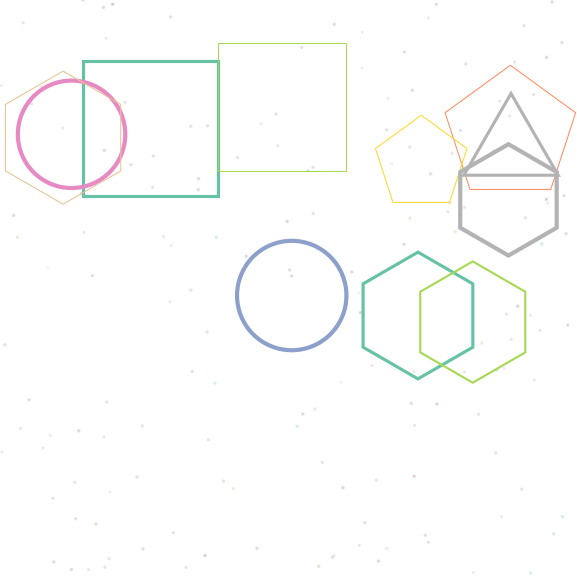[{"shape": "square", "thickness": 1.5, "radius": 0.58, "center": [0.261, 0.777]}, {"shape": "hexagon", "thickness": 1.5, "radius": 0.55, "center": [0.724, 0.453]}, {"shape": "pentagon", "thickness": 0.5, "radius": 0.59, "center": [0.884, 0.767]}, {"shape": "circle", "thickness": 2, "radius": 0.47, "center": [0.505, 0.487]}, {"shape": "circle", "thickness": 2, "radius": 0.47, "center": [0.124, 0.767]}, {"shape": "hexagon", "thickness": 1, "radius": 0.53, "center": [0.819, 0.441]}, {"shape": "square", "thickness": 0.5, "radius": 0.56, "center": [0.488, 0.814]}, {"shape": "pentagon", "thickness": 0.5, "radius": 0.42, "center": [0.729, 0.716]}, {"shape": "hexagon", "thickness": 0.5, "radius": 0.58, "center": [0.109, 0.761]}, {"shape": "hexagon", "thickness": 2, "radius": 0.48, "center": [0.88, 0.653]}, {"shape": "triangle", "thickness": 1.5, "radius": 0.47, "center": [0.885, 0.743]}]